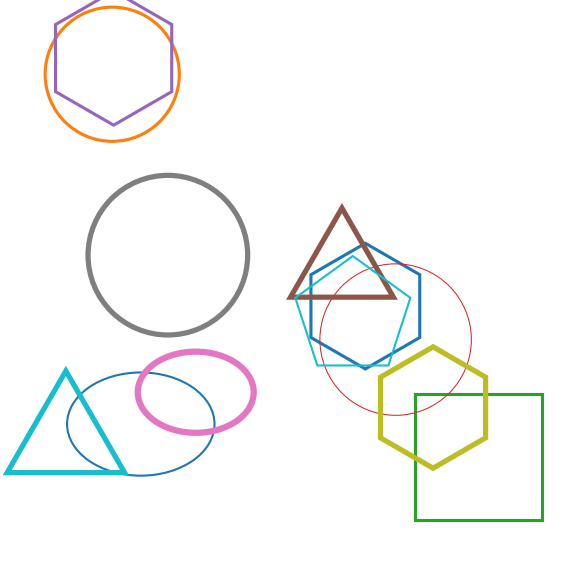[{"shape": "oval", "thickness": 1, "radius": 0.64, "center": [0.244, 0.265]}, {"shape": "hexagon", "thickness": 1.5, "radius": 0.54, "center": [0.633, 0.469]}, {"shape": "circle", "thickness": 1.5, "radius": 0.58, "center": [0.194, 0.871]}, {"shape": "square", "thickness": 1.5, "radius": 0.55, "center": [0.829, 0.208]}, {"shape": "circle", "thickness": 0.5, "radius": 0.66, "center": [0.685, 0.411]}, {"shape": "hexagon", "thickness": 1.5, "radius": 0.58, "center": [0.197, 0.899]}, {"shape": "triangle", "thickness": 2.5, "radius": 0.51, "center": [0.592, 0.536]}, {"shape": "oval", "thickness": 3, "radius": 0.5, "center": [0.339, 0.32]}, {"shape": "circle", "thickness": 2.5, "radius": 0.69, "center": [0.291, 0.557]}, {"shape": "hexagon", "thickness": 2.5, "radius": 0.53, "center": [0.75, 0.293]}, {"shape": "pentagon", "thickness": 1, "radius": 0.52, "center": [0.611, 0.451]}, {"shape": "triangle", "thickness": 2.5, "radius": 0.59, "center": [0.114, 0.239]}]